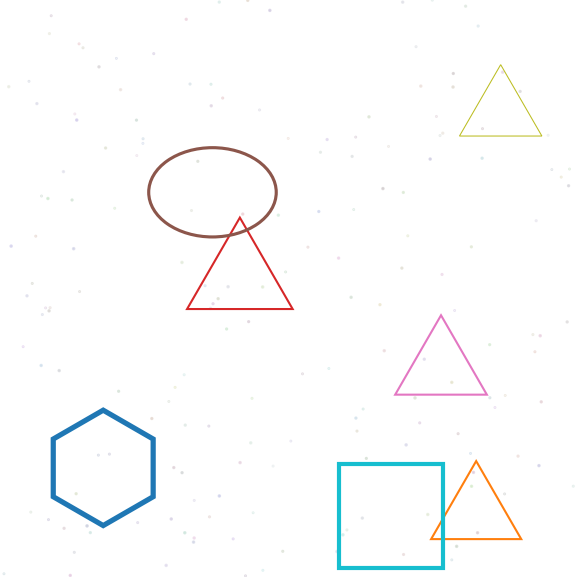[{"shape": "hexagon", "thickness": 2.5, "radius": 0.5, "center": [0.179, 0.189]}, {"shape": "triangle", "thickness": 1, "radius": 0.45, "center": [0.825, 0.111]}, {"shape": "triangle", "thickness": 1, "radius": 0.53, "center": [0.415, 0.517]}, {"shape": "oval", "thickness": 1.5, "radius": 0.55, "center": [0.368, 0.666]}, {"shape": "triangle", "thickness": 1, "radius": 0.46, "center": [0.764, 0.362]}, {"shape": "triangle", "thickness": 0.5, "radius": 0.41, "center": [0.867, 0.805]}, {"shape": "square", "thickness": 2, "radius": 0.45, "center": [0.678, 0.106]}]